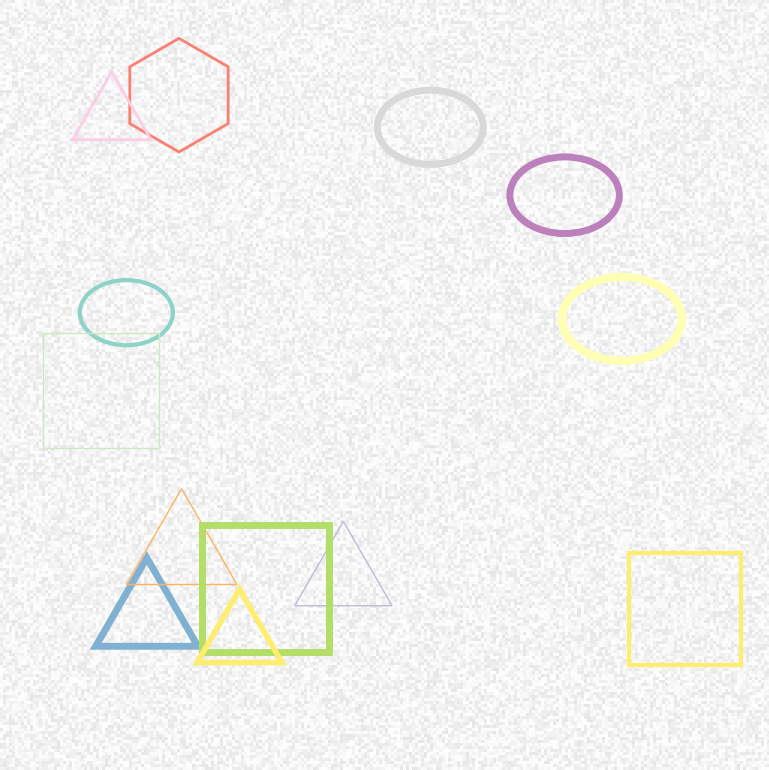[{"shape": "oval", "thickness": 1.5, "radius": 0.3, "center": [0.164, 0.594]}, {"shape": "oval", "thickness": 3, "radius": 0.39, "center": [0.808, 0.586]}, {"shape": "triangle", "thickness": 0.5, "radius": 0.36, "center": [0.446, 0.25]}, {"shape": "hexagon", "thickness": 1, "radius": 0.37, "center": [0.232, 0.876]}, {"shape": "triangle", "thickness": 2.5, "radius": 0.38, "center": [0.191, 0.199]}, {"shape": "triangle", "thickness": 0.5, "radius": 0.42, "center": [0.236, 0.282]}, {"shape": "square", "thickness": 2.5, "radius": 0.41, "center": [0.344, 0.236]}, {"shape": "triangle", "thickness": 1, "radius": 0.29, "center": [0.145, 0.848]}, {"shape": "oval", "thickness": 2.5, "radius": 0.34, "center": [0.559, 0.835]}, {"shape": "oval", "thickness": 2.5, "radius": 0.36, "center": [0.733, 0.746]}, {"shape": "square", "thickness": 0.5, "radius": 0.38, "center": [0.131, 0.493]}, {"shape": "triangle", "thickness": 2, "radius": 0.32, "center": [0.311, 0.171]}, {"shape": "square", "thickness": 1.5, "radius": 0.36, "center": [0.89, 0.209]}]